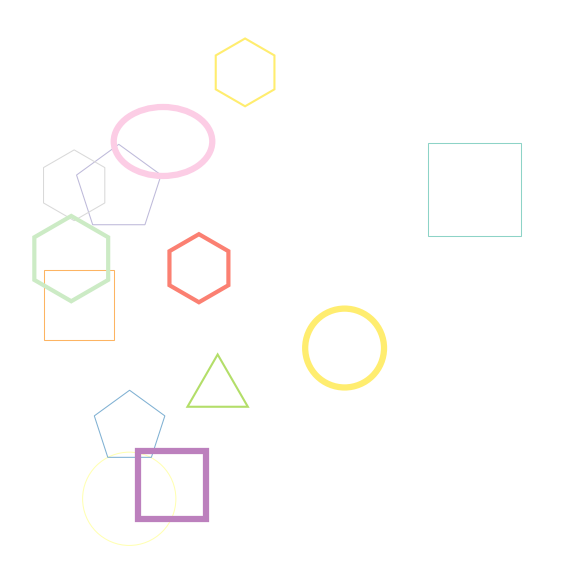[{"shape": "square", "thickness": 0.5, "radius": 0.4, "center": [0.822, 0.671]}, {"shape": "circle", "thickness": 0.5, "radius": 0.4, "center": [0.224, 0.135]}, {"shape": "pentagon", "thickness": 0.5, "radius": 0.38, "center": [0.206, 0.672]}, {"shape": "hexagon", "thickness": 2, "radius": 0.29, "center": [0.344, 0.535]}, {"shape": "pentagon", "thickness": 0.5, "radius": 0.32, "center": [0.224, 0.259]}, {"shape": "square", "thickness": 0.5, "radius": 0.3, "center": [0.138, 0.471]}, {"shape": "triangle", "thickness": 1, "radius": 0.3, "center": [0.377, 0.325]}, {"shape": "oval", "thickness": 3, "radius": 0.43, "center": [0.282, 0.754]}, {"shape": "hexagon", "thickness": 0.5, "radius": 0.31, "center": [0.128, 0.678]}, {"shape": "square", "thickness": 3, "radius": 0.29, "center": [0.298, 0.159]}, {"shape": "hexagon", "thickness": 2, "radius": 0.37, "center": [0.123, 0.551]}, {"shape": "hexagon", "thickness": 1, "radius": 0.29, "center": [0.424, 0.874]}, {"shape": "circle", "thickness": 3, "radius": 0.34, "center": [0.597, 0.396]}]